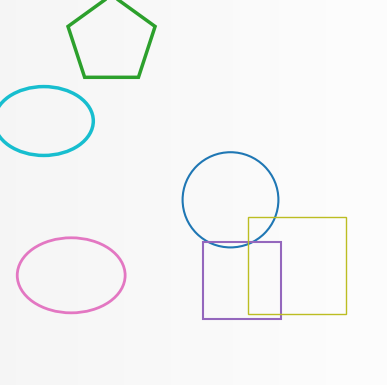[{"shape": "circle", "thickness": 1.5, "radius": 0.62, "center": [0.595, 0.481]}, {"shape": "pentagon", "thickness": 2.5, "radius": 0.59, "center": [0.288, 0.895]}, {"shape": "square", "thickness": 1.5, "radius": 0.5, "center": [0.625, 0.271]}, {"shape": "oval", "thickness": 2, "radius": 0.7, "center": [0.184, 0.285]}, {"shape": "square", "thickness": 1, "radius": 0.63, "center": [0.767, 0.311]}, {"shape": "oval", "thickness": 2.5, "radius": 0.64, "center": [0.113, 0.686]}]